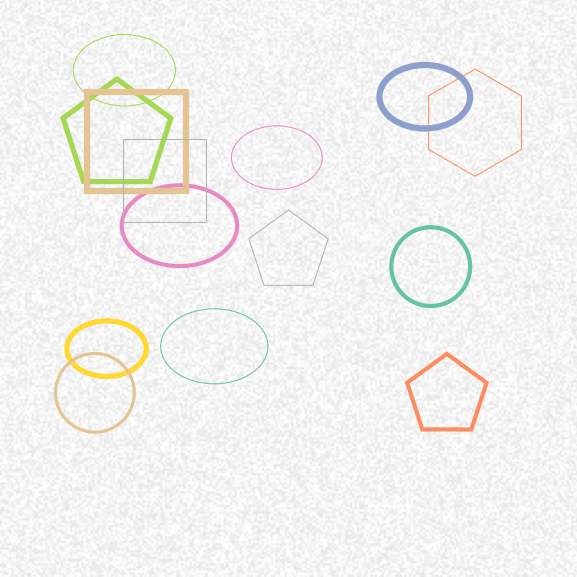[{"shape": "circle", "thickness": 2, "radius": 0.34, "center": [0.746, 0.537]}, {"shape": "oval", "thickness": 0.5, "radius": 0.46, "center": [0.371, 0.399]}, {"shape": "hexagon", "thickness": 0.5, "radius": 0.46, "center": [0.823, 0.787]}, {"shape": "pentagon", "thickness": 2, "radius": 0.36, "center": [0.774, 0.314]}, {"shape": "oval", "thickness": 3, "radius": 0.39, "center": [0.736, 0.832]}, {"shape": "oval", "thickness": 0.5, "radius": 0.39, "center": [0.479, 0.726]}, {"shape": "oval", "thickness": 2, "radius": 0.5, "center": [0.311, 0.608]}, {"shape": "oval", "thickness": 0.5, "radius": 0.44, "center": [0.215, 0.877]}, {"shape": "pentagon", "thickness": 2.5, "radius": 0.49, "center": [0.202, 0.764]}, {"shape": "oval", "thickness": 2.5, "radius": 0.34, "center": [0.184, 0.395]}, {"shape": "square", "thickness": 3, "radius": 0.43, "center": [0.237, 0.754]}, {"shape": "circle", "thickness": 1.5, "radius": 0.34, "center": [0.164, 0.319]}, {"shape": "square", "thickness": 0.5, "radius": 0.36, "center": [0.285, 0.686]}, {"shape": "pentagon", "thickness": 0.5, "radius": 0.36, "center": [0.5, 0.563]}]